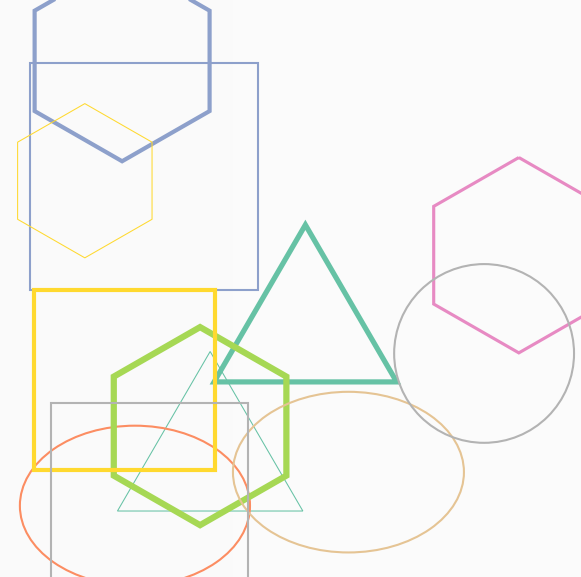[{"shape": "triangle", "thickness": 0.5, "radius": 0.92, "center": [0.362, 0.206]}, {"shape": "triangle", "thickness": 2.5, "radius": 0.91, "center": [0.525, 0.428]}, {"shape": "oval", "thickness": 1, "radius": 0.99, "center": [0.232, 0.123]}, {"shape": "square", "thickness": 1, "radius": 0.98, "center": [0.248, 0.693]}, {"shape": "hexagon", "thickness": 2, "radius": 0.87, "center": [0.21, 0.894]}, {"shape": "hexagon", "thickness": 1.5, "radius": 0.85, "center": [0.893, 0.557]}, {"shape": "hexagon", "thickness": 3, "radius": 0.86, "center": [0.344, 0.261]}, {"shape": "hexagon", "thickness": 0.5, "radius": 0.67, "center": [0.146, 0.686]}, {"shape": "square", "thickness": 2, "radius": 0.78, "center": [0.214, 0.341]}, {"shape": "oval", "thickness": 1, "radius": 0.99, "center": [0.599, 0.182]}, {"shape": "circle", "thickness": 1, "radius": 0.77, "center": [0.833, 0.387]}, {"shape": "square", "thickness": 1, "radius": 0.85, "center": [0.257, 0.132]}]